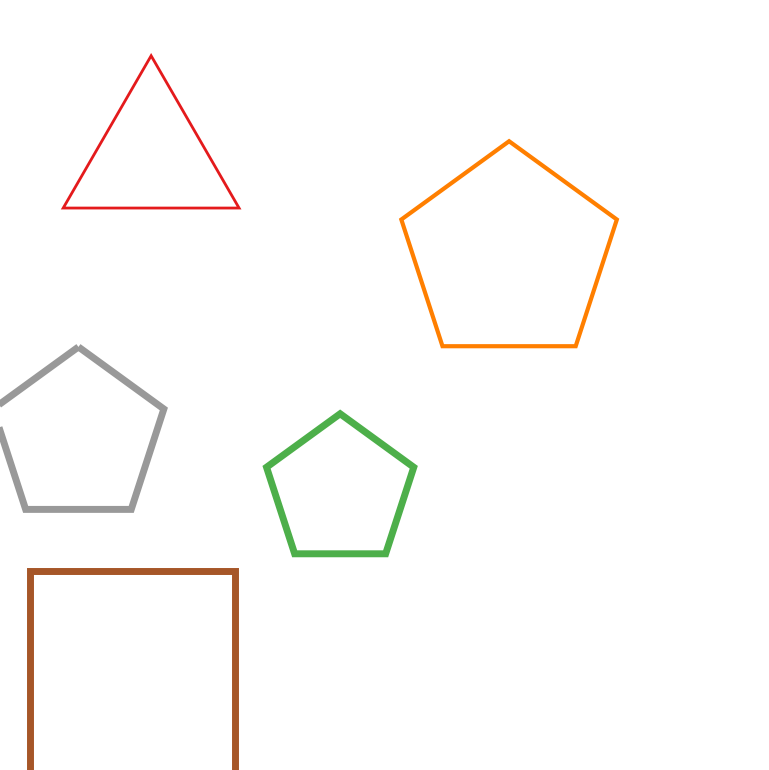[{"shape": "triangle", "thickness": 1, "radius": 0.66, "center": [0.196, 0.796]}, {"shape": "pentagon", "thickness": 2.5, "radius": 0.5, "center": [0.442, 0.362]}, {"shape": "pentagon", "thickness": 1.5, "radius": 0.74, "center": [0.661, 0.669]}, {"shape": "square", "thickness": 2.5, "radius": 0.67, "center": [0.172, 0.125]}, {"shape": "pentagon", "thickness": 2.5, "radius": 0.58, "center": [0.102, 0.433]}]